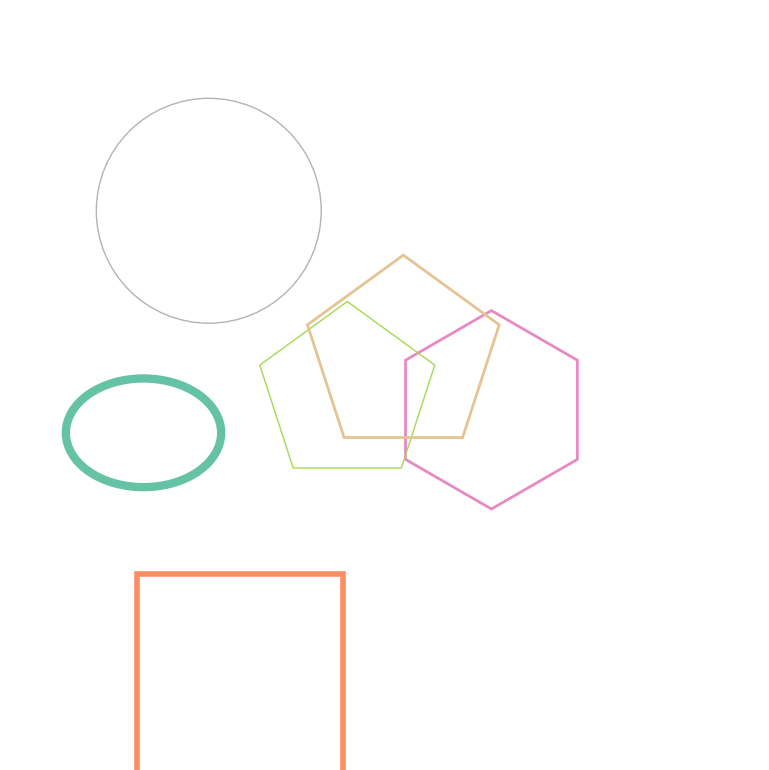[{"shape": "oval", "thickness": 3, "radius": 0.5, "center": [0.186, 0.438]}, {"shape": "square", "thickness": 2, "radius": 0.67, "center": [0.312, 0.121]}, {"shape": "hexagon", "thickness": 1, "radius": 0.64, "center": [0.638, 0.468]}, {"shape": "pentagon", "thickness": 0.5, "radius": 0.6, "center": [0.451, 0.489]}, {"shape": "pentagon", "thickness": 1, "radius": 0.65, "center": [0.524, 0.538]}, {"shape": "circle", "thickness": 0.5, "radius": 0.73, "center": [0.271, 0.726]}]